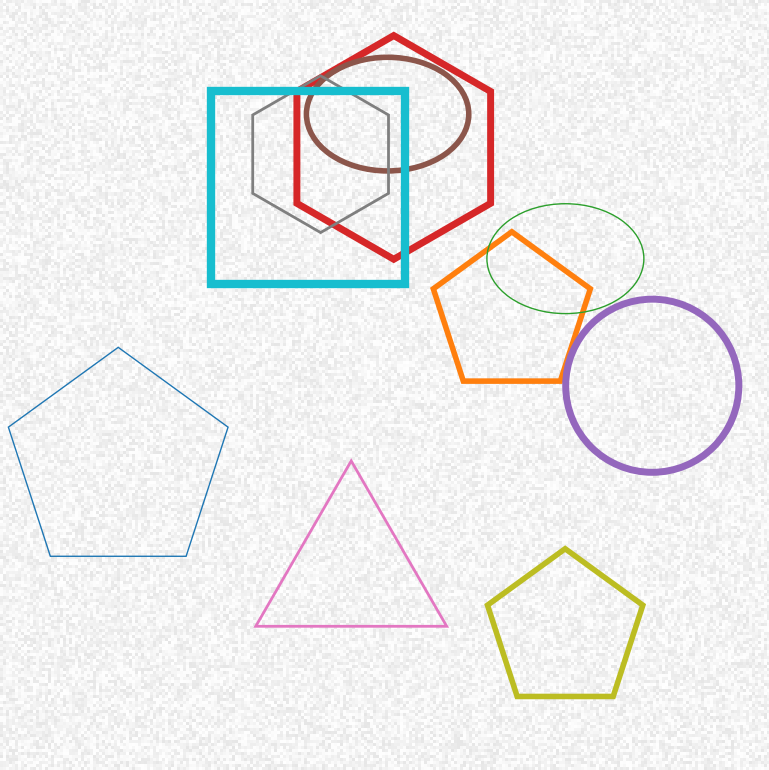[{"shape": "pentagon", "thickness": 0.5, "radius": 0.75, "center": [0.154, 0.399]}, {"shape": "pentagon", "thickness": 2, "radius": 0.54, "center": [0.665, 0.592]}, {"shape": "oval", "thickness": 0.5, "radius": 0.51, "center": [0.734, 0.664]}, {"shape": "hexagon", "thickness": 2.5, "radius": 0.73, "center": [0.511, 0.809]}, {"shape": "circle", "thickness": 2.5, "radius": 0.56, "center": [0.847, 0.499]}, {"shape": "oval", "thickness": 2, "radius": 0.53, "center": [0.503, 0.852]}, {"shape": "triangle", "thickness": 1, "radius": 0.72, "center": [0.456, 0.258]}, {"shape": "hexagon", "thickness": 1, "radius": 0.51, "center": [0.416, 0.8]}, {"shape": "pentagon", "thickness": 2, "radius": 0.53, "center": [0.734, 0.181]}, {"shape": "square", "thickness": 3, "radius": 0.63, "center": [0.4, 0.757]}]